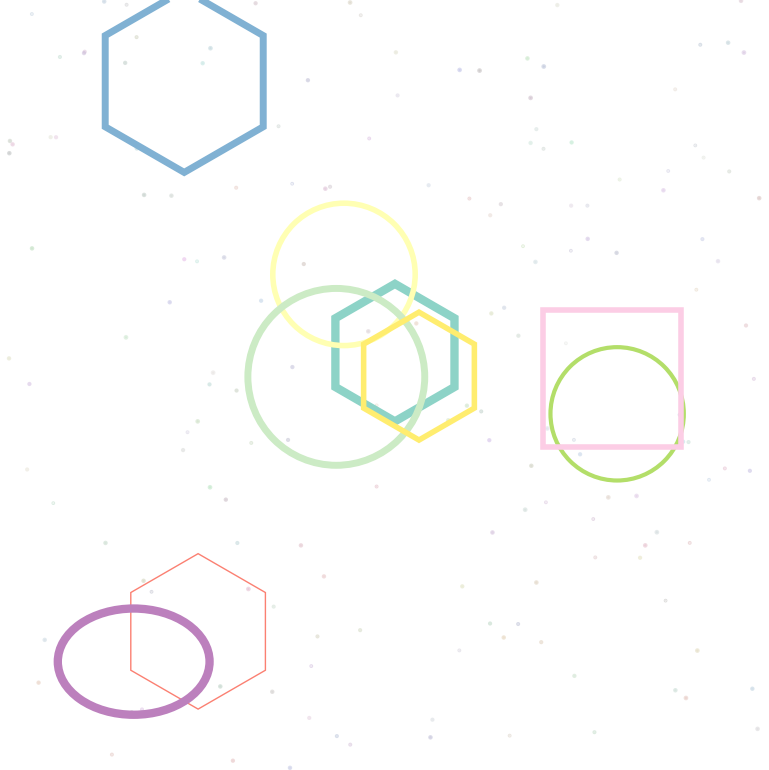[{"shape": "hexagon", "thickness": 3, "radius": 0.45, "center": [0.513, 0.542]}, {"shape": "circle", "thickness": 2, "radius": 0.46, "center": [0.447, 0.644]}, {"shape": "hexagon", "thickness": 0.5, "radius": 0.5, "center": [0.257, 0.18]}, {"shape": "hexagon", "thickness": 2.5, "radius": 0.59, "center": [0.239, 0.895]}, {"shape": "circle", "thickness": 1.5, "radius": 0.43, "center": [0.801, 0.463]}, {"shape": "square", "thickness": 2, "radius": 0.45, "center": [0.795, 0.508]}, {"shape": "oval", "thickness": 3, "radius": 0.49, "center": [0.174, 0.141]}, {"shape": "circle", "thickness": 2.5, "radius": 0.57, "center": [0.437, 0.511]}, {"shape": "hexagon", "thickness": 2, "radius": 0.42, "center": [0.544, 0.512]}]